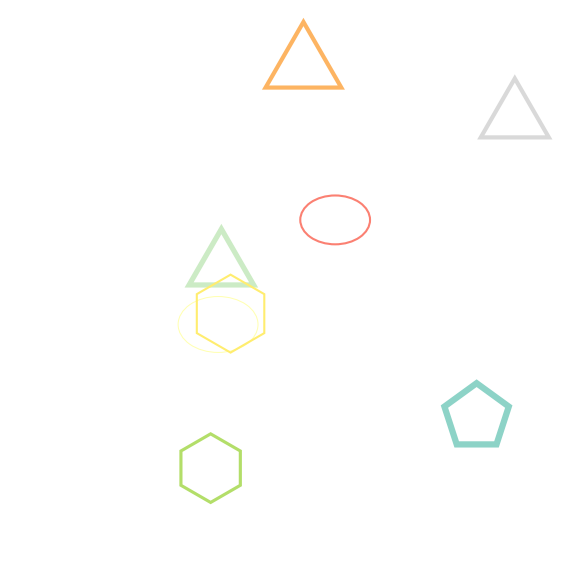[{"shape": "pentagon", "thickness": 3, "radius": 0.29, "center": [0.825, 0.277]}, {"shape": "oval", "thickness": 0.5, "radius": 0.35, "center": [0.378, 0.437]}, {"shape": "oval", "thickness": 1, "radius": 0.3, "center": [0.58, 0.618]}, {"shape": "triangle", "thickness": 2, "radius": 0.38, "center": [0.525, 0.885]}, {"shape": "hexagon", "thickness": 1.5, "radius": 0.3, "center": [0.365, 0.188]}, {"shape": "triangle", "thickness": 2, "radius": 0.34, "center": [0.891, 0.795]}, {"shape": "triangle", "thickness": 2.5, "radius": 0.32, "center": [0.383, 0.538]}, {"shape": "hexagon", "thickness": 1, "radius": 0.34, "center": [0.399, 0.456]}]